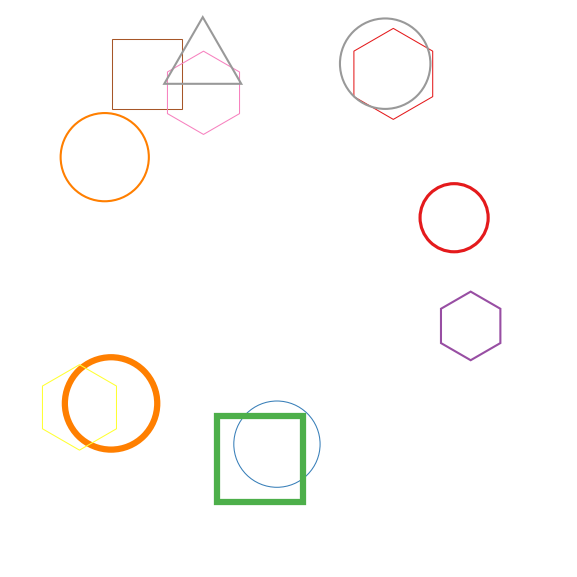[{"shape": "circle", "thickness": 1.5, "radius": 0.29, "center": [0.786, 0.622]}, {"shape": "hexagon", "thickness": 0.5, "radius": 0.39, "center": [0.681, 0.871]}, {"shape": "circle", "thickness": 0.5, "radius": 0.37, "center": [0.48, 0.23]}, {"shape": "square", "thickness": 3, "radius": 0.37, "center": [0.449, 0.205]}, {"shape": "hexagon", "thickness": 1, "radius": 0.3, "center": [0.815, 0.435]}, {"shape": "circle", "thickness": 3, "radius": 0.4, "center": [0.192, 0.301]}, {"shape": "circle", "thickness": 1, "radius": 0.38, "center": [0.181, 0.727]}, {"shape": "hexagon", "thickness": 0.5, "radius": 0.37, "center": [0.138, 0.294]}, {"shape": "square", "thickness": 0.5, "radius": 0.3, "center": [0.255, 0.871]}, {"shape": "hexagon", "thickness": 0.5, "radius": 0.36, "center": [0.352, 0.838]}, {"shape": "circle", "thickness": 1, "radius": 0.39, "center": [0.667, 0.889]}, {"shape": "triangle", "thickness": 1, "radius": 0.38, "center": [0.351, 0.892]}]